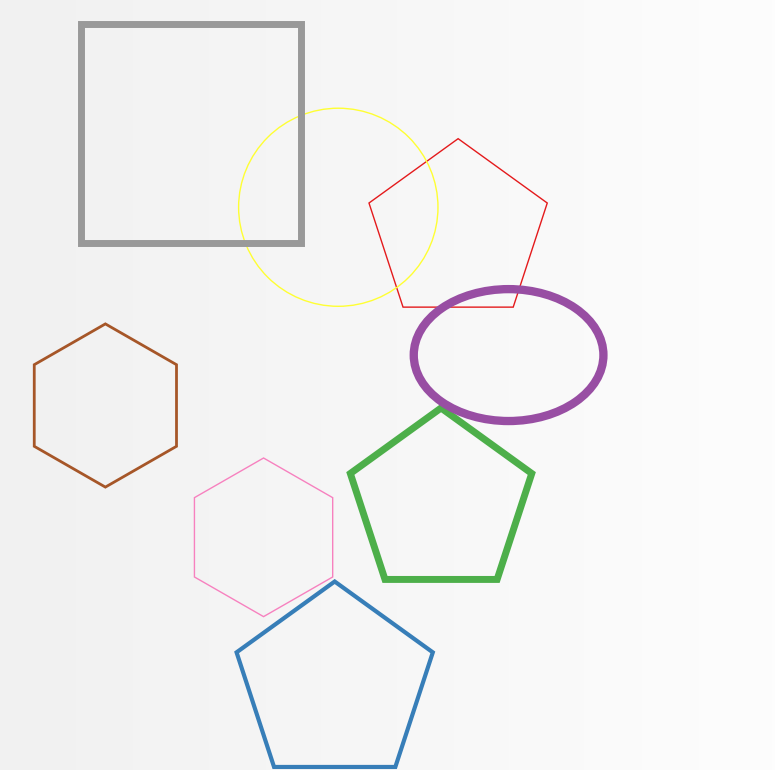[{"shape": "pentagon", "thickness": 0.5, "radius": 0.6, "center": [0.591, 0.699]}, {"shape": "pentagon", "thickness": 1.5, "radius": 0.67, "center": [0.432, 0.112]}, {"shape": "pentagon", "thickness": 2.5, "radius": 0.62, "center": [0.569, 0.347]}, {"shape": "oval", "thickness": 3, "radius": 0.61, "center": [0.656, 0.539]}, {"shape": "circle", "thickness": 0.5, "radius": 0.64, "center": [0.437, 0.731]}, {"shape": "hexagon", "thickness": 1, "radius": 0.53, "center": [0.136, 0.473]}, {"shape": "hexagon", "thickness": 0.5, "radius": 0.51, "center": [0.34, 0.302]}, {"shape": "square", "thickness": 2.5, "radius": 0.71, "center": [0.246, 0.827]}]